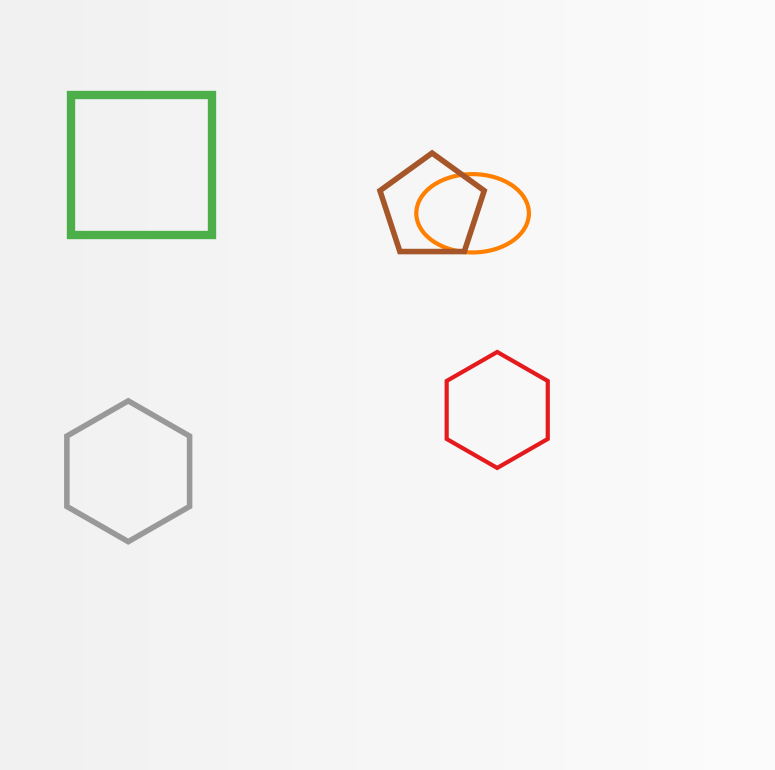[{"shape": "hexagon", "thickness": 1.5, "radius": 0.38, "center": [0.642, 0.468]}, {"shape": "square", "thickness": 3, "radius": 0.45, "center": [0.183, 0.786]}, {"shape": "oval", "thickness": 1.5, "radius": 0.36, "center": [0.61, 0.723]}, {"shape": "pentagon", "thickness": 2, "radius": 0.35, "center": [0.558, 0.731]}, {"shape": "hexagon", "thickness": 2, "radius": 0.46, "center": [0.165, 0.388]}]